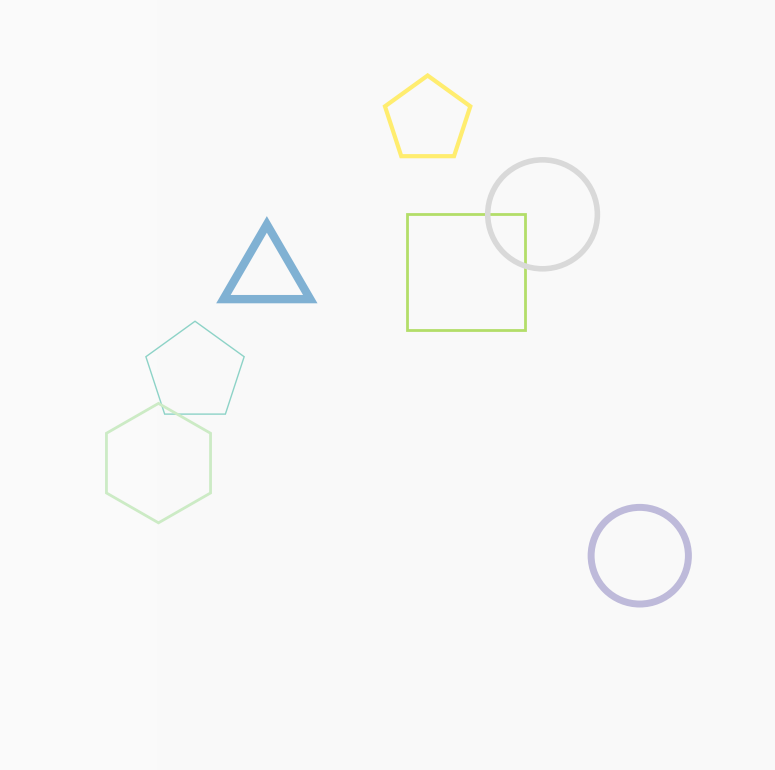[{"shape": "pentagon", "thickness": 0.5, "radius": 0.33, "center": [0.252, 0.516]}, {"shape": "circle", "thickness": 2.5, "radius": 0.31, "center": [0.825, 0.278]}, {"shape": "triangle", "thickness": 3, "radius": 0.32, "center": [0.344, 0.644]}, {"shape": "square", "thickness": 1, "radius": 0.38, "center": [0.601, 0.647]}, {"shape": "circle", "thickness": 2, "radius": 0.35, "center": [0.7, 0.722]}, {"shape": "hexagon", "thickness": 1, "radius": 0.39, "center": [0.205, 0.399]}, {"shape": "pentagon", "thickness": 1.5, "radius": 0.29, "center": [0.552, 0.844]}]